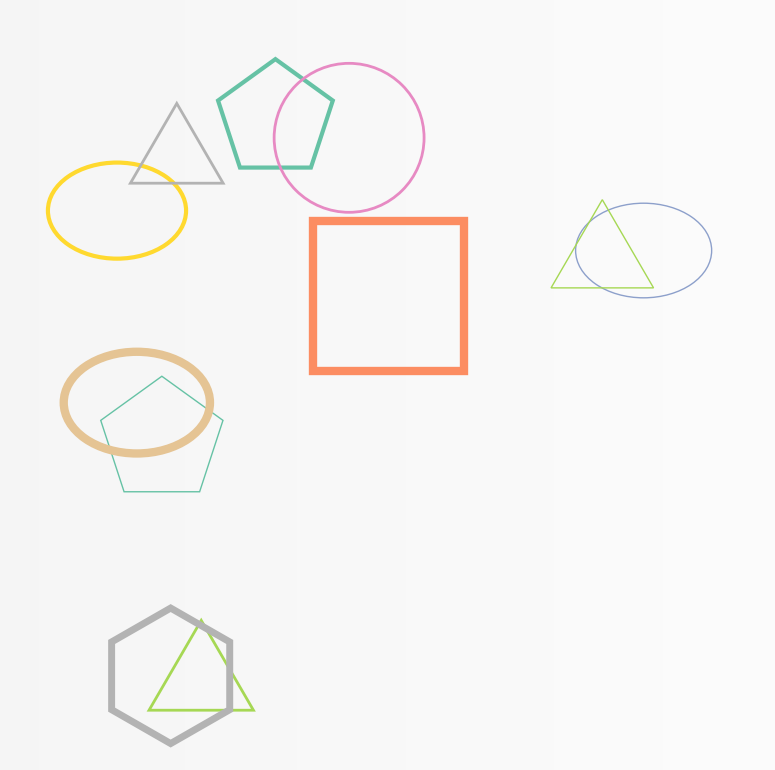[{"shape": "pentagon", "thickness": 0.5, "radius": 0.41, "center": [0.209, 0.428]}, {"shape": "pentagon", "thickness": 1.5, "radius": 0.39, "center": [0.355, 0.845]}, {"shape": "square", "thickness": 3, "radius": 0.49, "center": [0.501, 0.615]}, {"shape": "oval", "thickness": 0.5, "radius": 0.44, "center": [0.83, 0.675]}, {"shape": "circle", "thickness": 1, "radius": 0.48, "center": [0.45, 0.821]}, {"shape": "triangle", "thickness": 0.5, "radius": 0.38, "center": [0.777, 0.664]}, {"shape": "triangle", "thickness": 1, "radius": 0.39, "center": [0.26, 0.117]}, {"shape": "oval", "thickness": 1.5, "radius": 0.45, "center": [0.151, 0.726]}, {"shape": "oval", "thickness": 3, "radius": 0.47, "center": [0.177, 0.477]}, {"shape": "triangle", "thickness": 1, "radius": 0.35, "center": [0.228, 0.797]}, {"shape": "hexagon", "thickness": 2.5, "radius": 0.44, "center": [0.22, 0.122]}]